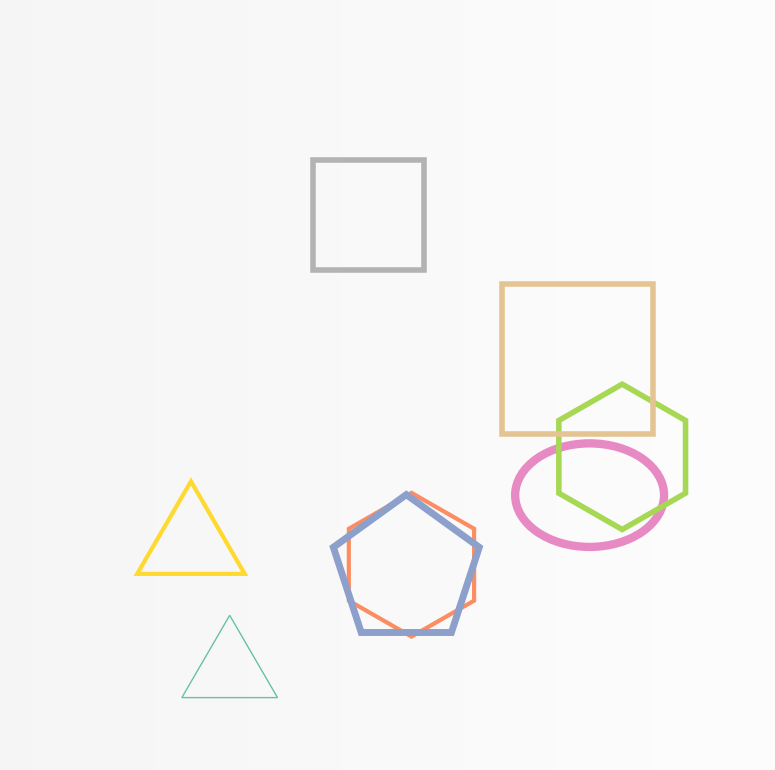[{"shape": "triangle", "thickness": 0.5, "radius": 0.36, "center": [0.296, 0.13]}, {"shape": "hexagon", "thickness": 1.5, "radius": 0.47, "center": [0.531, 0.267]}, {"shape": "pentagon", "thickness": 2.5, "radius": 0.49, "center": [0.524, 0.259]}, {"shape": "oval", "thickness": 3, "radius": 0.48, "center": [0.761, 0.357]}, {"shape": "hexagon", "thickness": 2, "radius": 0.47, "center": [0.803, 0.407]}, {"shape": "triangle", "thickness": 1.5, "radius": 0.4, "center": [0.246, 0.295]}, {"shape": "square", "thickness": 2, "radius": 0.49, "center": [0.745, 0.534]}, {"shape": "square", "thickness": 2, "radius": 0.36, "center": [0.476, 0.72]}]